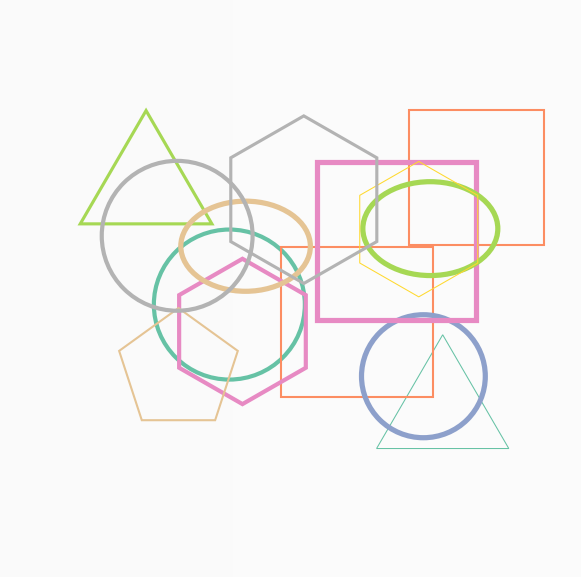[{"shape": "circle", "thickness": 2, "radius": 0.65, "center": [0.395, 0.472]}, {"shape": "triangle", "thickness": 0.5, "radius": 0.66, "center": [0.762, 0.288]}, {"shape": "square", "thickness": 1, "radius": 0.58, "center": [0.82, 0.691]}, {"shape": "square", "thickness": 1, "radius": 0.65, "center": [0.615, 0.442]}, {"shape": "circle", "thickness": 2.5, "radius": 0.53, "center": [0.728, 0.348]}, {"shape": "hexagon", "thickness": 2, "radius": 0.63, "center": [0.417, 0.425]}, {"shape": "square", "thickness": 2.5, "radius": 0.68, "center": [0.682, 0.582]}, {"shape": "oval", "thickness": 2.5, "radius": 0.58, "center": [0.74, 0.603]}, {"shape": "triangle", "thickness": 1.5, "radius": 0.65, "center": [0.251, 0.677]}, {"shape": "hexagon", "thickness": 0.5, "radius": 0.59, "center": [0.72, 0.602]}, {"shape": "oval", "thickness": 2.5, "radius": 0.56, "center": [0.423, 0.573]}, {"shape": "pentagon", "thickness": 1, "radius": 0.54, "center": [0.307, 0.358]}, {"shape": "circle", "thickness": 2, "radius": 0.65, "center": [0.305, 0.591]}, {"shape": "hexagon", "thickness": 1.5, "radius": 0.73, "center": [0.523, 0.653]}]